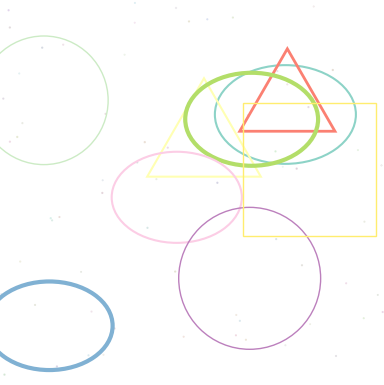[{"shape": "oval", "thickness": 1.5, "radius": 0.92, "center": [0.741, 0.703]}, {"shape": "triangle", "thickness": 1.5, "radius": 0.85, "center": [0.53, 0.626]}, {"shape": "triangle", "thickness": 2, "radius": 0.71, "center": [0.746, 0.73]}, {"shape": "oval", "thickness": 3, "radius": 0.82, "center": [0.128, 0.154]}, {"shape": "oval", "thickness": 3, "radius": 0.86, "center": [0.654, 0.69]}, {"shape": "oval", "thickness": 1.5, "radius": 0.85, "center": [0.459, 0.488]}, {"shape": "circle", "thickness": 1, "radius": 0.92, "center": [0.649, 0.277]}, {"shape": "circle", "thickness": 1, "radius": 0.84, "center": [0.114, 0.739]}, {"shape": "square", "thickness": 1, "radius": 0.86, "center": [0.803, 0.559]}]